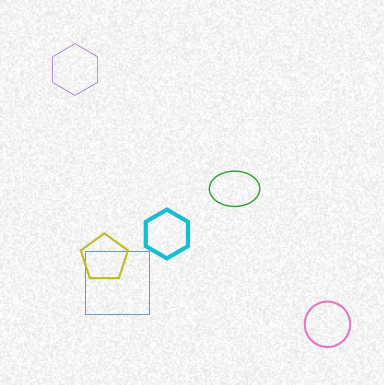[{"shape": "square", "thickness": 0.5, "radius": 0.41, "center": [0.304, 0.266]}, {"shape": "oval", "thickness": 1, "radius": 0.33, "center": [0.609, 0.51]}, {"shape": "hexagon", "thickness": 0.5, "radius": 0.34, "center": [0.195, 0.819]}, {"shape": "circle", "thickness": 1.5, "radius": 0.3, "center": [0.851, 0.158]}, {"shape": "pentagon", "thickness": 1.5, "radius": 0.32, "center": [0.271, 0.33]}, {"shape": "hexagon", "thickness": 3, "radius": 0.32, "center": [0.433, 0.392]}]